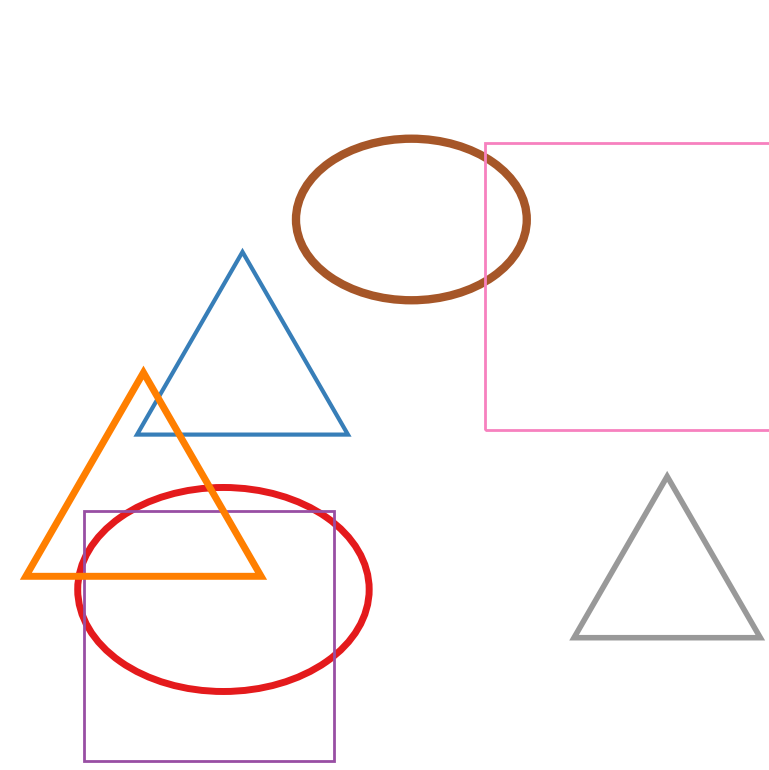[{"shape": "oval", "thickness": 2.5, "radius": 0.95, "center": [0.29, 0.234]}, {"shape": "triangle", "thickness": 1.5, "radius": 0.79, "center": [0.315, 0.515]}, {"shape": "square", "thickness": 1, "radius": 0.81, "center": [0.271, 0.174]}, {"shape": "triangle", "thickness": 2.5, "radius": 0.88, "center": [0.186, 0.34]}, {"shape": "oval", "thickness": 3, "radius": 0.75, "center": [0.534, 0.715]}, {"shape": "square", "thickness": 1, "radius": 0.93, "center": [0.816, 0.628]}, {"shape": "triangle", "thickness": 2, "radius": 0.7, "center": [0.866, 0.242]}]